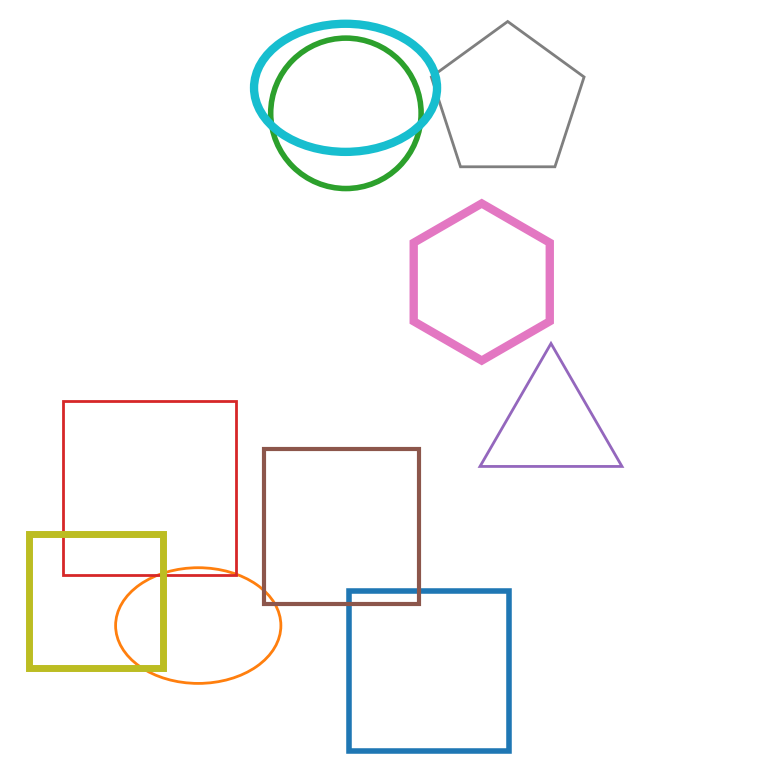[{"shape": "square", "thickness": 2, "radius": 0.52, "center": [0.557, 0.128]}, {"shape": "oval", "thickness": 1, "radius": 0.54, "center": [0.257, 0.188]}, {"shape": "circle", "thickness": 2, "radius": 0.49, "center": [0.449, 0.853]}, {"shape": "square", "thickness": 1, "radius": 0.56, "center": [0.194, 0.366]}, {"shape": "triangle", "thickness": 1, "radius": 0.53, "center": [0.716, 0.447]}, {"shape": "square", "thickness": 1.5, "radius": 0.5, "center": [0.444, 0.316]}, {"shape": "hexagon", "thickness": 3, "radius": 0.51, "center": [0.626, 0.634]}, {"shape": "pentagon", "thickness": 1, "radius": 0.52, "center": [0.659, 0.868]}, {"shape": "square", "thickness": 2.5, "radius": 0.44, "center": [0.124, 0.22]}, {"shape": "oval", "thickness": 3, "radius": 0.59, "center": [0.449, 0.886]}]